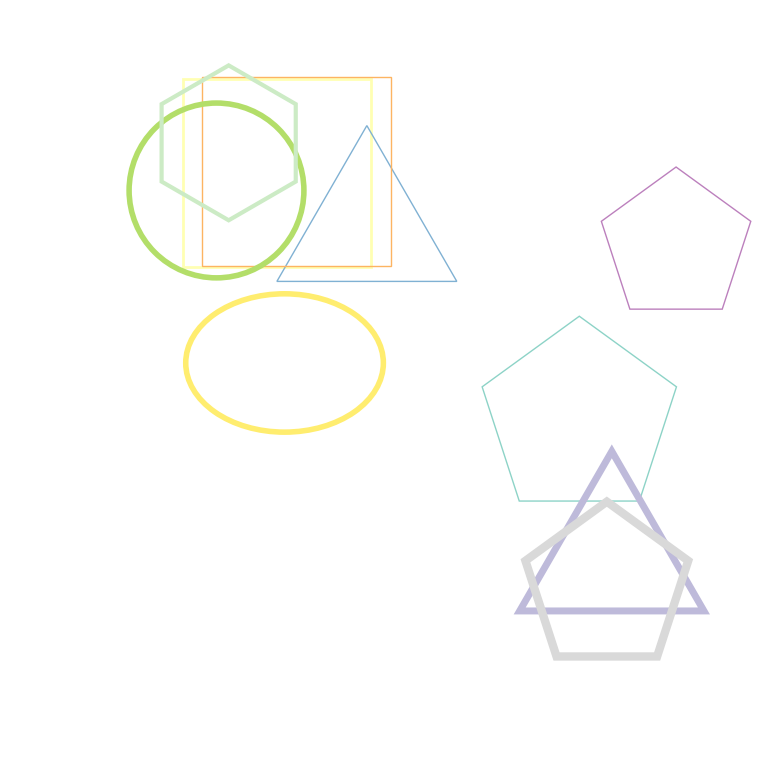[{"shape": "pentagon", "thickness": 0.5, "radius": 0.66, "center": [0.752, 0.457]}, {"shape": "square", "thickness": 1, "radius": 0.61, "center": [0.359, 0.776]}, {"shape": "triangle", "thickness": 2.5, "radius": 0.69, "center": [0.795, 0.276]}, {"shape": "triangle", "thickness": 0.5, "radius": 0.67, "center": [0.476, 0.702]}, {"shape": "square", "thickness": 0.5, "radius": 0.61, "center": [0.385, 0.777]}, {"shape": "circle", "thickness": 2, "radius": 0.57, "center": [0.281, 0.753]}, {"shape": "pentagon", "thickness": 3, "radius": 0.56, "center": [0.788, 0.237]}, {"shape": "pentagon", "thickness": 0.5, "radius": 0.51, "center": [0.878, 0.681]}, {"shape": "hexagon", "thickness": 1.5, "radius": 0.5, "center": [0.297, 0.814]}, {"shape": "oval", "thickness": 2, "radius": 0.64, "center": [0.37, 0.529]}]